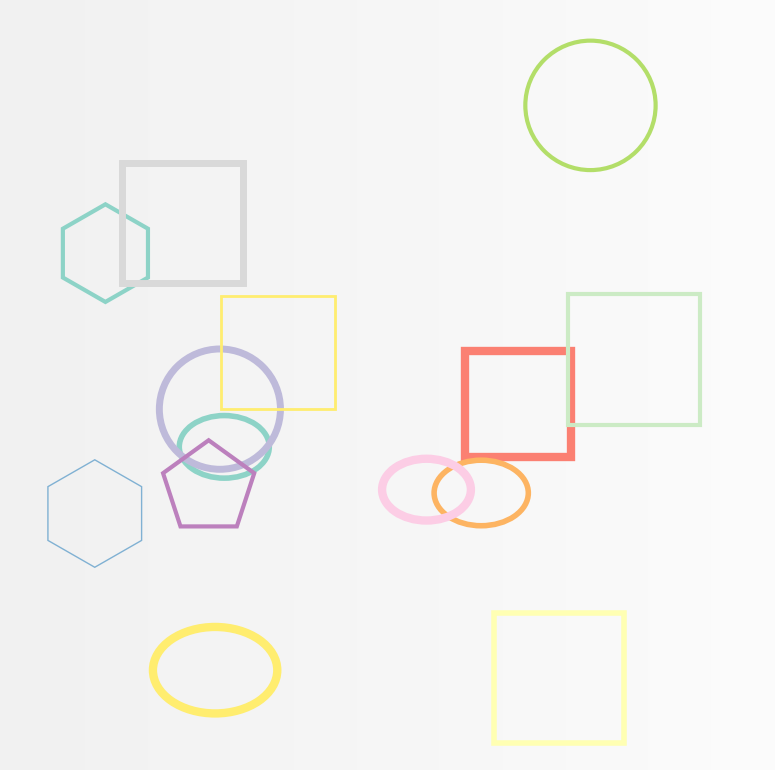[{"shape": "oval", "thickness": 2, "radius": 0.29, "center": [0.289, 0.42]}, {"shape": "hexagon", "thickness": 1.5, "radius": 0.32, "center": [0.136, 0.671]}, {"shape": "square", "thickness": 2, "radius": 0.42, "center": [0.722, 0.119]}, {"shape": "circle", "thickness": 2.5, "radius": 0.39, "center": [0.284, 0.469]}, {"shape": "square", "thickness": 3, "radius": 0.34, "center": [0.668, 0.476]}, {"shape": "hexagon", "thickness": 0.5, "radius": 0.35, "center": [0.122, 0.333]}, {"shape": "oval", "thickness": 2, "radius": 0.3, "center": [0.621, 0.36]}, {"shape": "circle", "thickness": 1.5, "radius": 0.42, "center": [0.762, 0.863]}, {"shape": "oval", "thickness": 3, "radius": 0.29, "center": [0.55, 0.364]}, {"shape": "square", "thickness": 2.5, "radius": 0.39, "center": [0.235, 0.711]}, {"shape": "pentagon", "thickness": 1.5, "radius": 0.31, "center": [0.269, 0.366]}, {"shape": "square", "thickness": 1.5, "radius": 0.43, "center": [0.818, 0.533]}, {"shape": "oval", "thickness": 3, "radius": 0.4, "center": [0.278, 0.13]}, {"shape": "square", "thickness": 1, "radius": 0.37, "center": [0.359, 0.542]}]